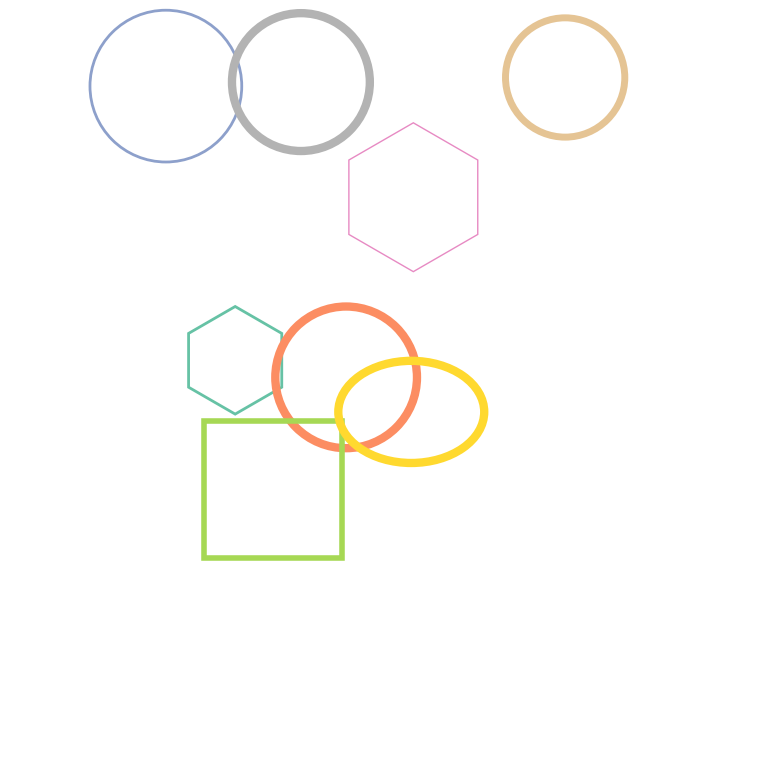[{"shape": "hexagon", "thickness": 1, "radius": 0.35, "center": [0.305, 0.532]}, {"shape": "circle", "thickness": 3, "radius": 0.46, "center": [0.45, 0.51]}, {"shape": "circle", "thickness": 1, "radius": 0.49, "center": [0.215, 0.888]}, {"shape": "hexagon", "thickness": 0.5, "radius": 0.48, "center": [0.537, 0.744]}, {"shape": "square", "thickness": 2, "radius": 0.45, "center": [0.355, 0.364]}, {"shape": "oval", "thickness": 3, "radius": 0.47, "center": [0.534, 0.465]}, {"shape": "circle", "thickness": 2.5, "radius": 0.39, "center": [0.734, 0.899]}, {"shape": "circle", "thickness": 3, "radius": 0.45, "center": [0.391, 0.893]}]